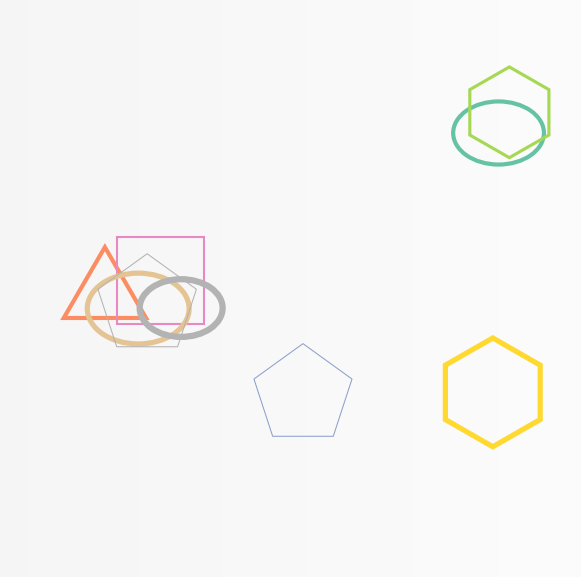[{"shape": "oval", "thickness": 2, "radius": 0.39, "center": [0.858, 0.769]}, {"shape": "triangle", "thickness": 2, "radius": 0.41, "center": [0.18, 0.489]}, {"shape": "pentagon", "thickness": 0.5, "radius": 0.44, "center": [0.521, 0.315]}, {"shape": "square", "thickness": 1, "radius": 0.37, "center": [0.276, 0.513]}, {"shape": "hexagon", "thickness": 1.5, "radius": 0.39, "center": [0.876, 0.805]}, {"shape": "hexagon", "thickness": 2.5, "radius": 0.47, "center": [0.848, 0.32]}, {"shape": "oval", "thickness": 2.5, "radius": 0.44, "center": [0.238, 0.465]}, {"shape": "oval", "thickness": 3, "radius": 0.36, "center": [0.312, 0.466]}, {"shape": "pentagon", "thickness": 0.5, "radius": 0.45, "center": [0.253, 0.471]}]